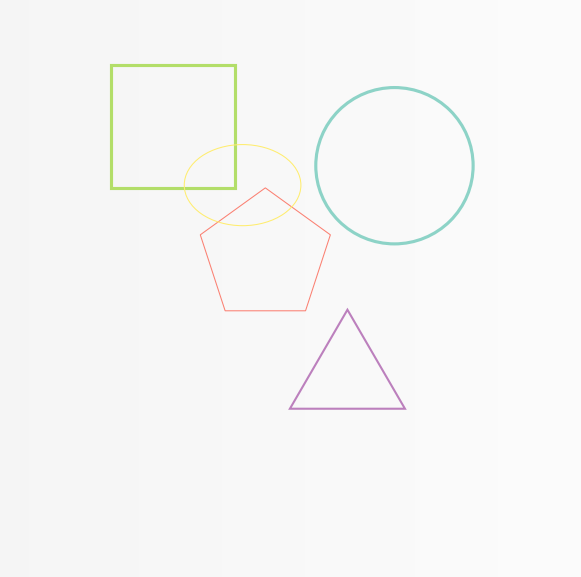[{"shape": "circle", "thickness": 1.5, "radius": 0.68, "center": [0.679, 0.712]}, {"shape": "pentagon", "thickness": 0.5, "radius": 0.59, "center": [0.456, 0.556]}, {"shape": "square", "thickness": 1.5, "radius": 0.53, "center": [0.297, 0.78]}, {"shape": "triangle", "thickness": 1, "radius": 0.57, "center": [0.598, 0.349]}, {"shape": "oval", "thickness": 0.5, "radius": 0.5, "center": [0.417, 0.679]}]